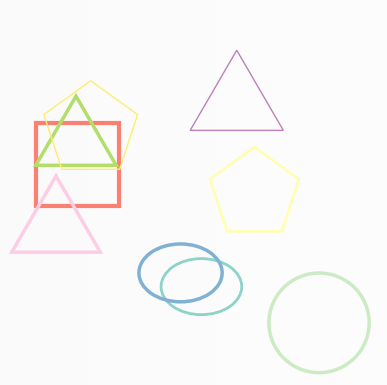[{"shape": "oval", "thickness": 2, "radius": 0.52, "center": [0.52, 0.255]}, {"shape": "pentagon", "thickness": 2, "radius": 0.6, "center": [0.657, 0.497]}, {"shape": "square", "thickness": 3, "radius": 0.54, "center": [0.2, 0.573]}, {"shape": "oval", "thickness": 2.5, "radius": 0.54, "center": [0.466, 0.291]}, {"shape": "triangle", "thickness": 2.5, "radius": 0.6, "center": [0.196, 0.631]}, {"shape": "triangle", "thickness": 2.5, "radius": 0.66, "center": [0.145, 0.411]}, {"shape": "triangle", "thickness": 1, "radius": 0.69, "center": [0.611, 0.731]}, {"shape": "circle", "thickness": 2.5, "radius": 0.65, "center": [0.823, 0.161]}, {"shape": "pentagon", "thickness": 1, "radius": 0.64, "center": [0.234, 0.663]}]